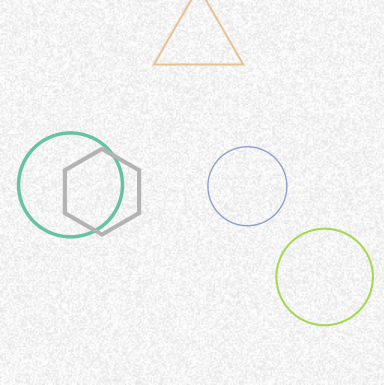[{"shape": "circle", "thickness": 2.5, "radius": 0.67, "center": [0.183, 0.52]}, {"shape": "circle", "thickness": 1, "radius": 0.51, "center": [0.643, 0.516]}, {"shape": "circle", "thickness": 1.5, "radius": 0.63, "center": [0.843, 0.281]}, {"shape": "triangle", "thickness": 1.5, "radius": 0.67, "center": [0.516, 0.899]}, {"shape": "hexagon", "thickness": 3, "radius": 0.56, "center": [0.265, 0.502]}]